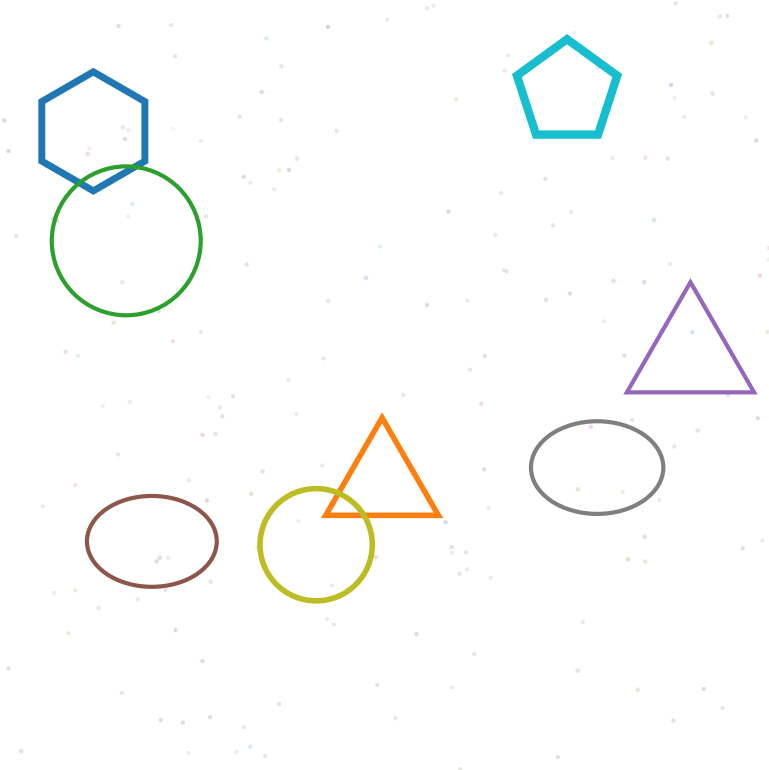[{"shape": "hexagon", "thickness": 2.5, "radius": 0.39, "center": [0.121, 0.829]}, {"shape": "triangle", "thickness": 2, "radius": 0.42, "center": [0.496, 0.373]}, {"shape": "circle", "thickness": 1.5, "radius": 0.48, "center": [0.164, 0.687]}, {"shape": "triangle", "thickness": 1.5, "radius": 0.48, "center": [0.897, 0.538]}, {"shape": "oval", "thickness": 1.5, "radius": 0.42, "center": [0.197, 0.297]}, {"shape": "oval", "thickness": 1.5, "radius": 0.43, "center": [0.776, 0.393]}, {"shape": "circle", "thickness": 2, "radius": 0.36, "center": [0.411, 0.293]}, {"shape": "pentagon", "thickness": 3, "radius": 0.34, "center": [0.736, 0.881]}]